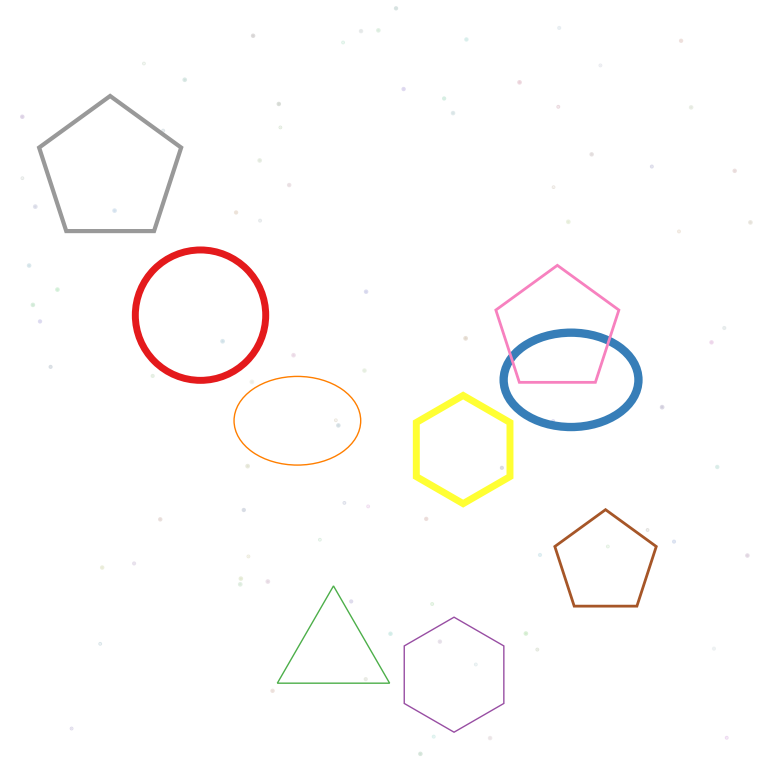[{"shape": "circle", "thickness": 2.5, "radius": 0.42, "center": [0.26, 0.591]}, {"shape": "oval", "thickness": 3, "radius": 0.44, "center": [0.742, 0.507]}, {"shape": "triangle", "thickness": 0.5, "radius": 0.42, "center": [0.433, 0.155]}, {"shape": "hexagon", "thickness": 0.5, "radius": 0.37, "center": [0.59, 0.124]}, {"shape": "oval", "thickness": 0.5, "radius": 0.41, "center": [0.386, 0.454]}, {"shape": "hexagon", "thickness": 2.5, "radius": 0.35, "center": [0.601, 0.416]}, {"shape": "pentagon", "thickness": 1, "radius": 0.35, "center": [0.786, 0.269]}, {"shape": "pentagon", "thickness": 1, "radius": 0.42, "center": [0.724, 0.571]}, {"shape": "pentagon", "thickness": 1.5, "radius": 0.48, "center": [0.143, 0.778]}]